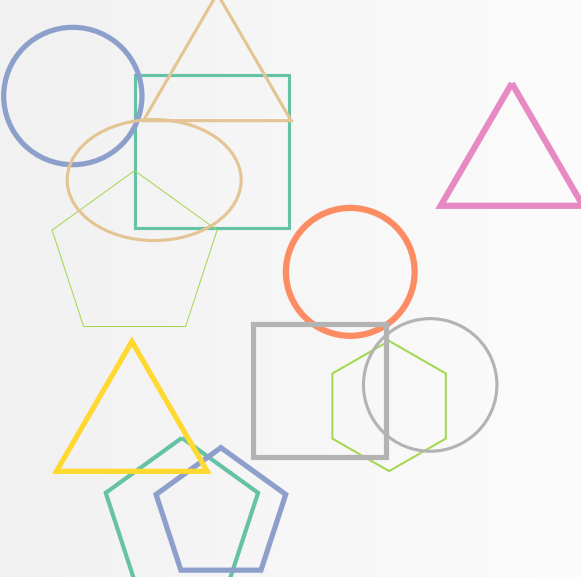[{"shape": "pentagon", "thickness": 2, "radius": 0.69, "center": [0.313, 0.103]}, {"shape": "square", "thickness": 1.5, "radius": 0.66, "center": [0.365, 0.737]}, {"shape": "circle", "thickness": 3, "radius": 0.55, "center": [0.603, 0.528]}, {"shape": "pentagon", "thickness": 2.5, "radius": 0.59, "center": [0.38, 0.107]}, {"shape": "circle", "thickness": 2.5, "radius": 0.59, "center": [0.125, 0.833]}, {"shape": "triangle", "thickness": 3, "radius": 0.71, "center": [0.881, 0.713]}, {"shape": "hexagon", "thickness": 1, "radius": 0.56, "center": [0.669, 0.296]}, {"shape": "pentagon", "thickness": 0.5, "radius": 0.75, "center": [0.232, 0.555]}, {"shape": "triangle", "thickness": 2.5, "radius": 0.75, "center": [0.227, 0.258]}, {"shape": "oval", "thickness": 1.5, "radius": 0.75, "center": [0.265, 0.687]}, {"shape": "triangle", "thickness": 1.5, "radius": 0.73, "center": [0.374, 0.864]}, {"shape": "circle", "thickness": 1.5, "radius": 0.57, "center": [0.74, 0.333]}, {"shape": "square", "thickness": 2.5, "radius": 0.57, "center": [0.549, 0.323]}]